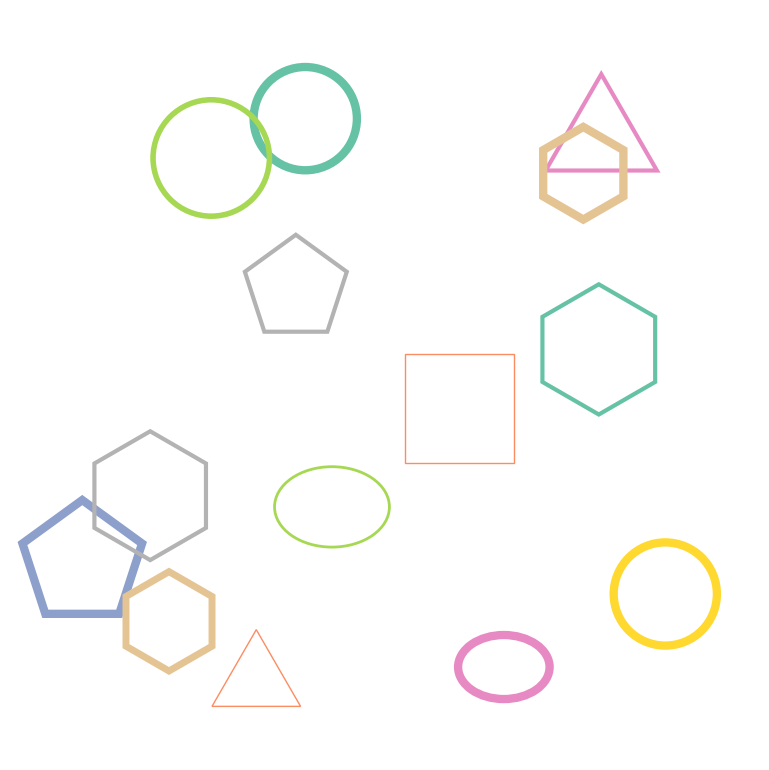[{"shape": "hexagon", "thickness": 1.5, "radius": 0.42, "center": [0.778, 0.546]}, {"shape": "circle", "thickness": 3, "radius": 0.34, "center": [0.396, 0.846]}, {"shape": "triangle", "thickness": 0.5, "radius": 0.33, "center": [0.333, 0.116]}, {"shape": "square", "thickness": 0.5, "radius": 0.35, "center": [0.597, 0.47]}, {"shape": "pentagon", "thickness": 3, "radius": 0.41, "center": [0.107, 0.269]}, {"shape": "oval", "thickness": 3, "radius": 0.3, "center": [0.654, 0.134]}, {"shape": "triangle", "thickness": 1.5, "radius": 0.42, "center": [0.781, 0.82]}, {"shape": "circle", "thickness": 2, "radius": 0.38, "center": [0.274, 0.795]}, {"shape": "oval", "thickness": 1, "radius": 0.37, "center": [0.431, 0.342]}, {"shape": "circle", "thickness": 3, "radius": 0.34, "center": [0.864, 0.229]}, {"shape": "hexagon", "thickness": 3, "radius": 0.3, "center": [0.758, 0.775]}, {"shape": "hexagon", "thickness": 2.5, "radius": 0.32, "center": [0.219, 0.193]}, {"shape": "hexagon", "thickness": 1.5, "radius": 0.42, "center": [0.195, 0.356]}, {"shape": "pentagon", "thickness": 1.5, "radius": 0.35, "center": [0.384, 0.626]}]